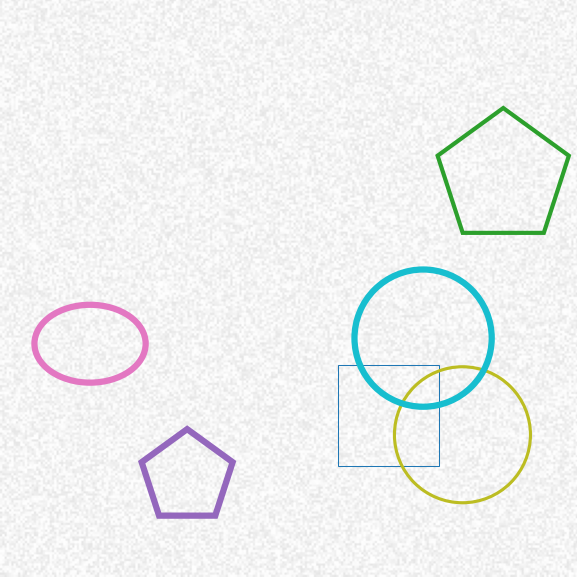[{"shape": "square", "thickness": 0.5, "radius": 0.43, "center": [0.673, 0.28]}, {"shape": "pentagon", "thickness": 2, "radius": 0.6, "center": [0.871, 0.693]}, {"shape": "pentagon", "thickness": 3, "radius": 0.41, "center": [0.324, 0.173]}, {"shape": "oval", "thickness": 3, "radius": 0.48, "center": [0.156, 0.404]}, {"shape": "circle", "thickness": 1.5, "radius": 0.59, "center": [0.801, 0.246]}, {"shape": "circle", "thickness": 3, "radius": 0.59, "center": [0.733, 0.414]}]